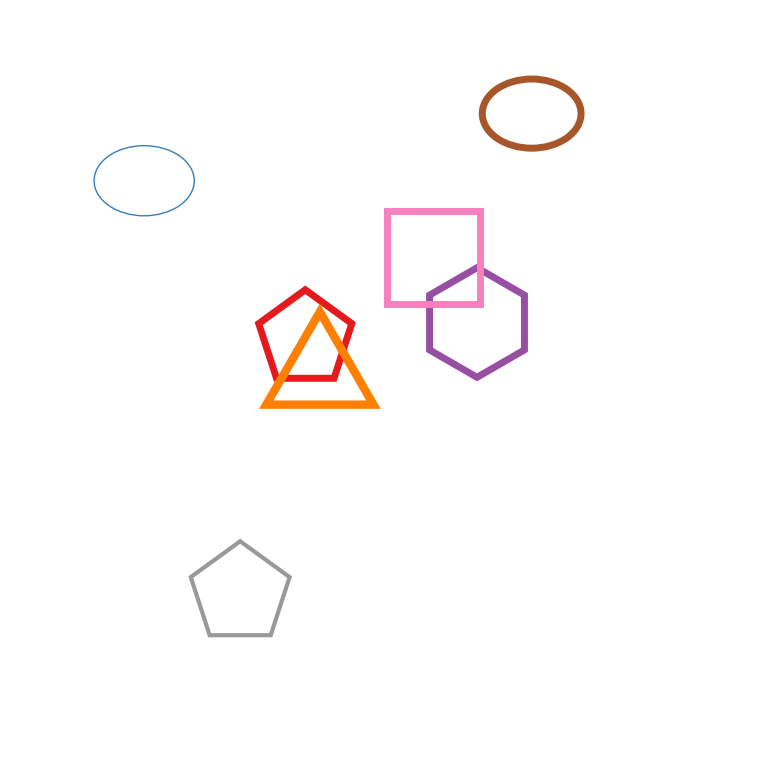[{"shape": "pentagon", "thickness": 2.5, "radius": 0.32, "center": [0.396, 0.56]}, {"shape": "oval", "thickness": 0.5, "radius": 0.33, "center": [0.187, 0.765]}, {"shape": "hexagon", "thickness": 2.5, "radius": 0.36, "center": [0.619, 0.581]}, {"shape": "triangle", "thickness": 3, "radius": 0.4, "center": [0.415, 0.515]}, {"shape": "oval", "thickness": 2.5, "radius": 0.32, "center": [0.69, 0.852]}, {"shape": "square", "thickness": 2.5, "radius": 0.3, "center": [0.563, 0.666]}, {"shape": "pentagon", "thickness": 1.5, "radius": 0.34, "center": [0.312, 0.23]}]